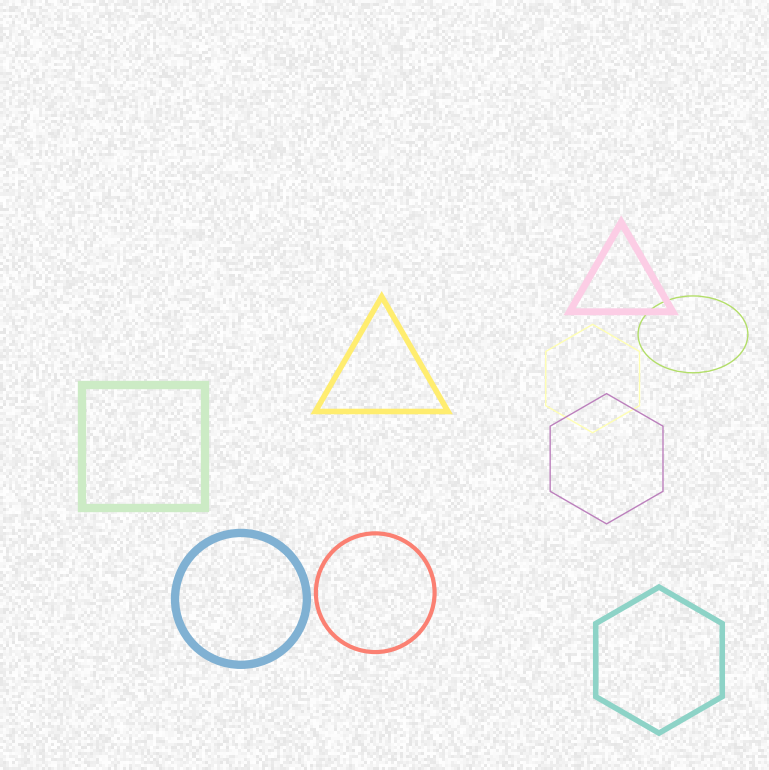[{"shape": "hexagon", "thickness": 2, "radius": 0.47, "center": [0.856, 0.143]}, {"shape": "hexagon", "thickness": 0.5, "radius": 0.35, "center": [0.77, 0.508]}, {"shape": "circle", "thickness": 1.5, "radius": 0.39, "center": [0.487, 0.23]}, {"shape": "circle", "thickness": 3, "radius": 0.43, "center": [0.313, 0.222]}, {"shape": "oval", "thickness": 0.5, "radius": 0.36, "center": [0.9, 0.566]}, {"shape": "triangle", "thickness": 2.5, "radius": 0.39, "center": [0.807, 0.634]}, {"shape": "hexagon", "thickness": 0.5, "radius": 0.42, "center": [0.788, 0.404]}, {"shape": "square", "thickness": 3, "radius": 0.4, "center": [0.186, 0.42]}, {"shape": "triangle", "thickness": 2, "radius": 0.5, "center": [0.496, 0.515]}]